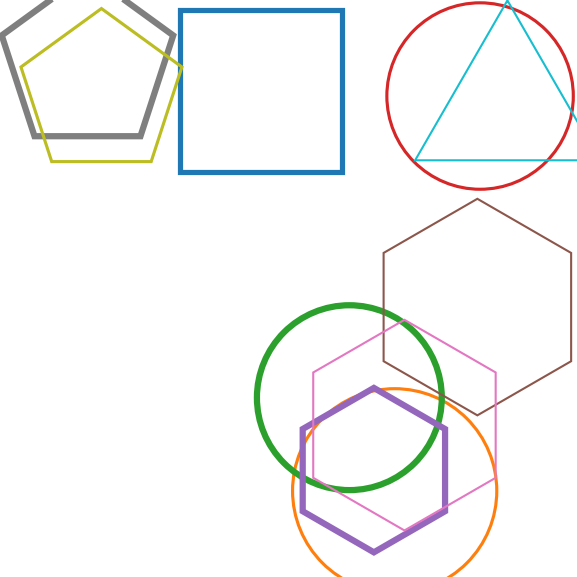[{"shape": "square", "thickness": 2.5, "radius": 0.7, "center": [0.452, 0.842]}, {"shape": "circle", "thickness": 1.5, "radius": 0.88, "center": [0.683, 0.149]}, {"shape": "circle", "thickness": 3, "radius": 0.8, "center": [0.605, 0.311]}, {"shape": "circle", "thickness": 1.5, "radius": 0.81, "center": [0.831, 0.833]}, {"shape": "hexagon", "thickness": 3, "radius": 0.71, "center": [0.647, 0.185]}, {"shape": "hexagon", "thickness": 1, "radius": 0.94, "center": [0.827, 0.467]}, {"shape": "hexagon", "thickness": 1, "radius": 0.91, "center": [0.7, 0.263]}, {"shape": "pentagon", "thickness": 3, "radius": 0.78, "center": [0.151, 0.89]}, {"shape": "pentagon", "thickness": 1.5, "radius": 0.73, "center": [0.176, 0.838]}, {"shape": "triangle", "thickness": 1, "radius": 0.92, "center": [0.879, 0.814]}]